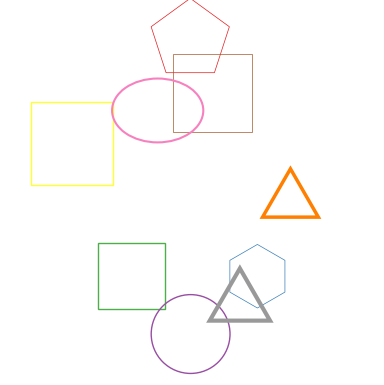[{"shape": "pentagon", "thickness": 0.5, "radius": 0.53, "center": [0.494, 0.898]}, {"shape": "hexagon", "thickness": 0.5, "radius": 0.41, "center": [0.669, 0.283]}, {"shape": "square", "thickness": 1, "radius": 0.43, "center": [0.342, 0.283]}, {"shape": "circle", "thickness": 1, "radius": 0.51, "center": [0.495, 0.132]}, {"shape": "triangle", "thickness": 2.5, "radius": 0.42, "center": [0.754, 0.478]}, {"shape": "square", "thickness": 1, "radius": 0.53, "center": [0.187, 0.627]}, {"shape": "square", "thickness": 0.5, "radius": 0.51, "center": [0.552, 0.758]}, {"shape": "oval", "thickness": 1.5, "radius": 0.59, "center": [0.41, 0.713]}, {"shape": "triangle", "thickness": 3, "radius": 0.45, "center": [0.623, 0.212]}]